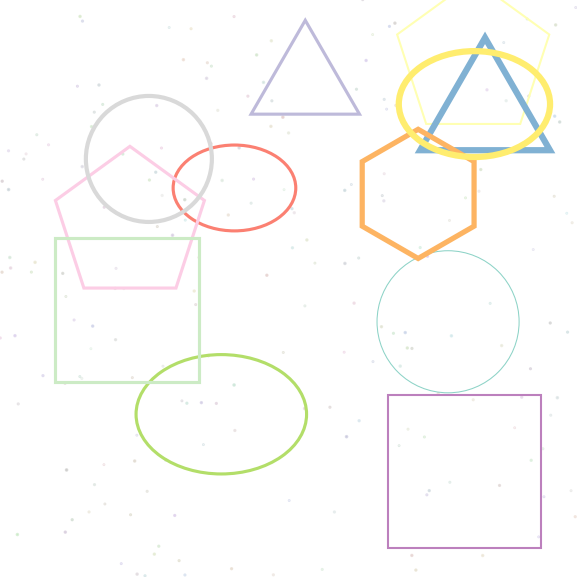[{"shape": "circle", "thickness": 0.5, "radius": 0.62, "center": [0.776, 0.442]}, {"shape": "pentagon", "thickness": 1, "radius": 0.69, "center": [0.819, 0.897]}, {"shape": "triangle", "thickness": 1.5, "radius": 0.54, "center": [0.529, 0.856]}, {"shape": "oval", "thickness": 1.5, "radius": 0.53, "center": [0.406, 0.674]}, {"shape": "triangle", "thickness": 3, "radius": 0.65, "center": [0.84, 0.804]}, {"shape": "hexagon", "thickness": 2.5, "radius": 0.56, "center": [0.724, 0.663]}, {"shape": "oval", "thickness": 1.5, "radius": 0.74, "center": [0.383, 0.282]}, {"shape": "pentagon", "thickness": 1.5, "radius": 0.68, "center": [0.225, 0.61]}, {"shape": "circle", "thickness": 2, "radius": 0.55, "center": [0.258, 0.724]}, {"shape": "square", "thickness": 1, "radius": 0.66, "center": [0.804, 0.183]}, {"shape": "square", "thickness": 1.5, "radius": 0.62, "center": [0.219, 0.463]}, {"shape": "oval", "thickness": 3, "radius": 0.65, "center": [0.822, 0.819]}]